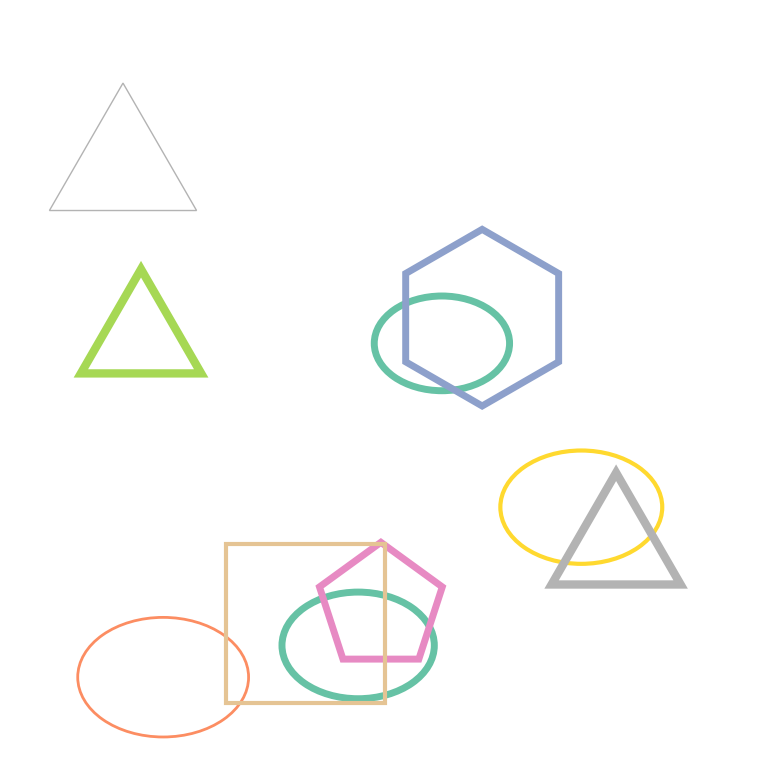[{"shape": "oval", "thickness": 2.5, "radius": 0.49, "center": [0.465, 0.162]}, {"shape": "oval", "thickness": 2.5, "radius": 0.44, "center": [0.574, 0.554]}, {"shape": "oval", "thickness": 1, "radius": 0.55, "center": [0.212, 0.121]}, {"shape": "hexagon", "thickness": 2.5, "radius": 0.57, "center": [0.626, 0.587]}, {"shape": "pentagon", "thickness": 2.5, "radius": 0.42, "center": [0.495, 0.212]}, {"shape": "triangle", "thickness": 3, "radius": 0.45, "center": [0.183, 0.56]}, {"shape": "oval", "thickness": 1.5, "radius": 0.53, "center": [0.755, 0.341]}, {"shape": "square", "thickness": 1.5, "radius": 0.52, "center": [0.397, 0.19]}, {"shape": "triangle", "thickness": 0.5, "radius": 0.55, "center": [0.16, 0.782]}, {"shape": "triangle", "thickness": 3, "radius": 0.48, "center": [0.8, 0.289]}]